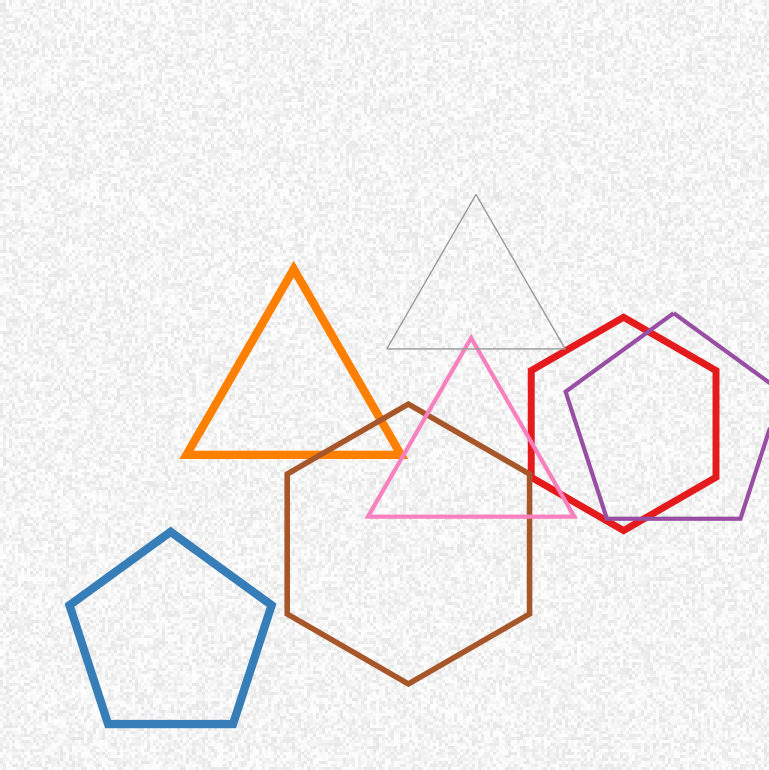[{"shape": "hexagon", "thickness": 2.5, "radius": 0.69, "center": [0.81, 0.449]}, {"shape": "pentagon", "thickness": 3, "radius": 0.69, "center": [0.222, 0.171]}, {"shape": "pentagon", "thickness": 1.5, "radius": 0.74, "center": [0.875, 0.446]}, {"shape": "triangle", "thickness": 3, "radius": 0.8, "center": [0.381, 0.49]}, {"shape": "hexagon", "thickness": 2, "radius": 0.91, "center": [0.53, 0.293]}, {"shape": "triangle", "thickness": 1.5, "radius": 0.77, "center": [0.612, 0.406]}, {"shape": "triangle", "thickness": 0.5, "radius": 0.67, "center": [0.618, 0.614]}]